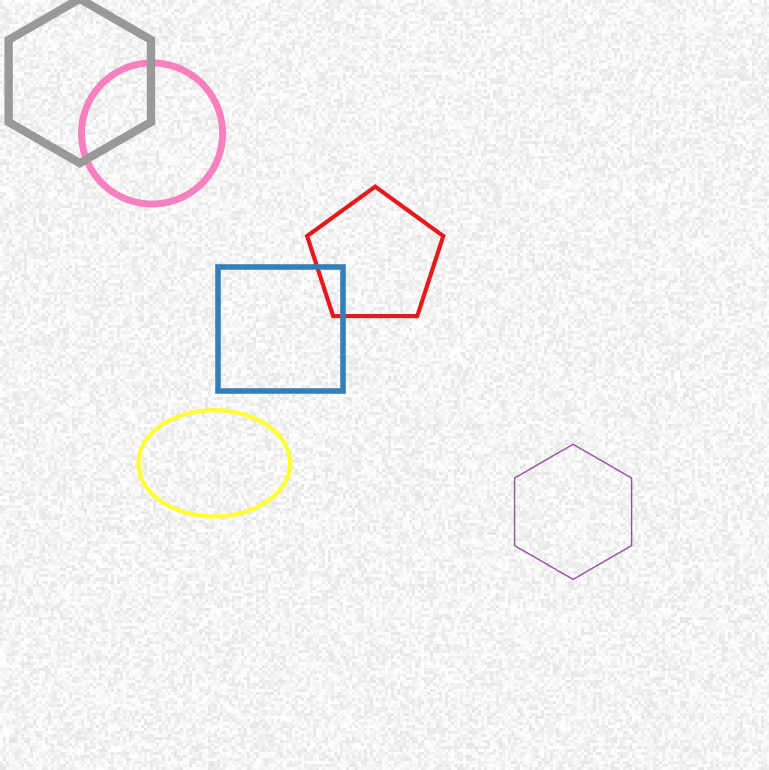[{"shape": "pentagon", "thickness": 1.5, "radius": 0.46, "center": [0.487, 0.665]}, {"shape": "square", "thickness": 2, "radius": 0.4, "center": [0.365, 0.573]}, {"shape": "hexagon", "thickness": 0.5, "radius": 0.44, "center": [0.744, 0.335]}, {"shape": "oval", "thickness": 1.5, "radius": 0.49, "center": [0.278, 0.398]}, {"shape": "circle", "thickness": 2.5, "radius": 0.46, "center": [0.197, 0.827]}, {"shape": "hexagon", "thickness": 3, "radius": 0.53, "center": [0.104, 0.895]}]